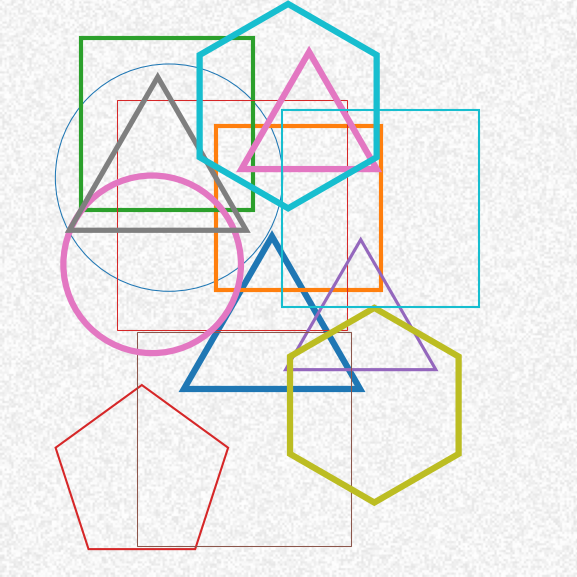[{"shape": "circle", "thickness": 0.5, "radius": 0.98, "center": [0.293, 0.692]}, {"shape": "triangle", "thickness": 3, "radius": 0.88, "center": [0.471, 0.414]}, {"shape": "square", "thickness": 2, "radius": 0.71, "center": [0.517, 0.639]}, {"shape": "square", "thickness": 2, "radius": 0.74, "center": [0.29, 0.784]}, {"shape": "pentagon", "thickness": 1, "radius": 0.79, "center": [0.246, 0.175]}, {"shape": "square", "thickness": 0.5, "radius": 0.99, "center": [0.401, 0.627]}, {"shape": "triangle", "thickness": 1.5, "radius": 0.75, "center": [0.625, 0.434]}, {"shape": "square", "thickness": 0.5, "radius": 0.93, "center": [0.423, 0.24]}, {"shape": "triangle", "thickness": 3, "radius": 0.68, "center": [0.535, 0.774]}, {"shape": "circle", "thickness": 3, "radius": 0.77, "center": [0.263, 0.541]}, {"shape": "triangle", "thickness": 2.5, "radius": 0.88, "center": [0.273, 0.689]}, {"shape": "hexagon", "thickness": 3, "radius": 0.84, "center": [0.648, 0.297]}, {"shape": "hexagon", "thickness": 3, "radius": 0.88, "center": [0.499, 0.815]}, {"shape": "square", "thickness": 1, "radius": 0.85, "center": [0.658, 0.638]}]